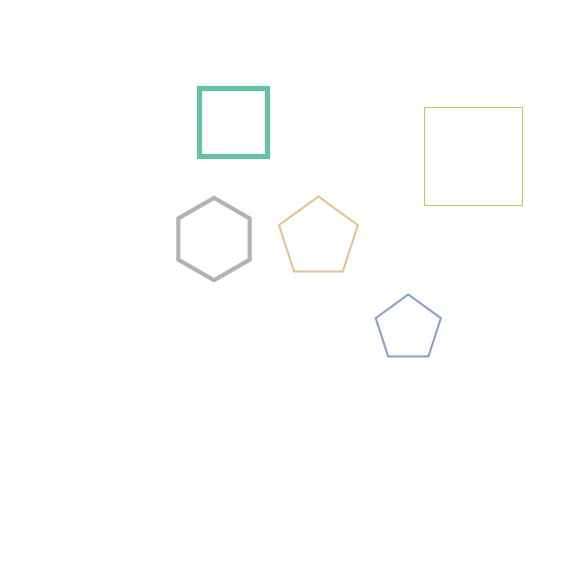[{"shape": "square", "thickness": 2.5, "radius": 0.3, "center": [0.404, 0.787]}, {"shape": "pentagon", "thickness": 1, "radius": 0.3, "center": [0.707, 0.43]}, {"shape": "square", "thickness": 0.5, "radius": 0.42, "center": [0.819, 0.73]}, {"shape": "pentagon", "thickness": 1, "radius": 0.36, "center": [0.551, 0.587]}, {"shape": "hexagon", "thickness": 2, "radius": 0.36, "center": [0.371, 0.585]}]